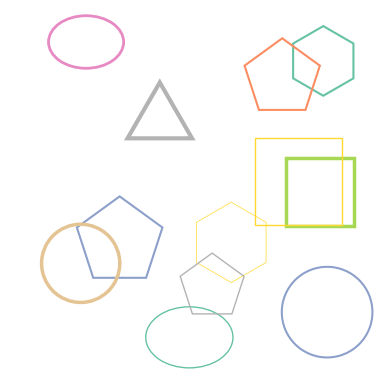[{"shape": "hexagon", "thickness": 1.5, "radius": 0.45, "center": [0.84, 0.842]}, {"shape": "oval", "thickness": 1, "radius": 0.57, "center": [0.492, 0.124]}, {"shape": "pentagon", "thickness": 1.5, "radius": 0.51, "center": [0.733, 0.798]}, {"shape": "pentagon", "thickness": 1.5, "radius": 0.58, "center": [0.311, 0.373]}, {"shape": "circle", "thickness": 1.5, "radius": 0.59, "center": [0.85, 0.189]}, {"shape": "oval", "thickness": 2, "radius": 0.49, "center": [0.224, 0.891]}, {"shape": "square", "thickness": 2.5, "radius": 0.44, "center": [0.832, 0.502]}, {"shape": "hexagon", "thickness": 0.5, "radius": 0.52, "center": [0.601, 0.37]}, {"shape": "square", "thickness": 1, "radius": 0.57, "center": [0.775, 0.529]}, {"shape": "circle", "thickness": 2.5, "radius": 0.51, "center": [0.21, 0.316]}, {"shape": "triangle", "thickness": 3, "radius": 0.48, "center": [0.415, 0.689]}, {"shape": "pentagon", "thickness": 1, "radius": 0.44, "center": [0.551, 0.255]}]